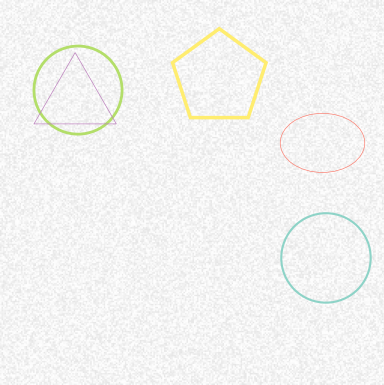[{"shape": "circle", "thickness": 1.5, "radius": 0.58, "center": [0.847, 0.33]}, {"shape": "oval", "thickness": 0.5, "radius": 0.55, "center": [0.838, 0.629]}, {"shape": "circle", "thickness": 2, "radius": 0.57, "center": [0.203, 0.766]}, {"shape": "triangle", "thickness": 0.5, "radius": 0.62, "center": [0.195, 0.74]}, {"shape": "pentagon", "thickness": 2.5, "radius": 0.64, "center": [0.57, 0.798]}]